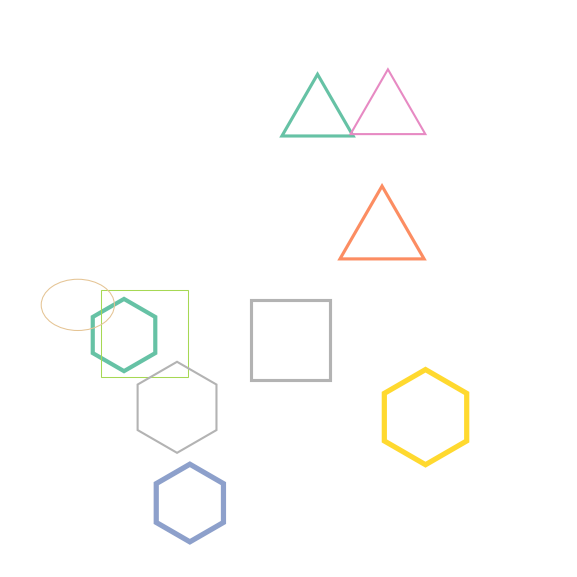[{"shape": "hexagon", "thickness": 2, "radius": 0.31, "center": [0.215, 0.419]}, {"shape": "triangle", "thickness": 1.5, "radius": 0.36, "center": [0.55, 0.799]}, {"shape": "triangle", "thickness": 1.5, "radius": 0.42, "center": [0.662, 0.593]}, {"shape": "hexagon", "thickness": 2.5, "radius": 0.34, "center": [0.329, 0.128]}, {"shape": "triangle", "thickness": 1, "radius": 0.37, "center": [0.672, 0.804]}, {"shape": "square", "thickness": 0.5, "radius": 0.37, "center": [0.251, 0.422]}, {"shape": "hexagon", "thickness": 2.5, "radius": 0.41, "center": [0.737, 0.277]}, {"shape": "oval", "thickness": 0.5, "radius": 0.32, "center": [0.135, 0.471]}, {"shape": "square", "thickness": 1.5, "radius": 0.35, "center": [0.503, 0.41]}, {"shape": "hexagon", "thickness": 1, "radius": 0.39, "center": [0.307, 0.294]}]